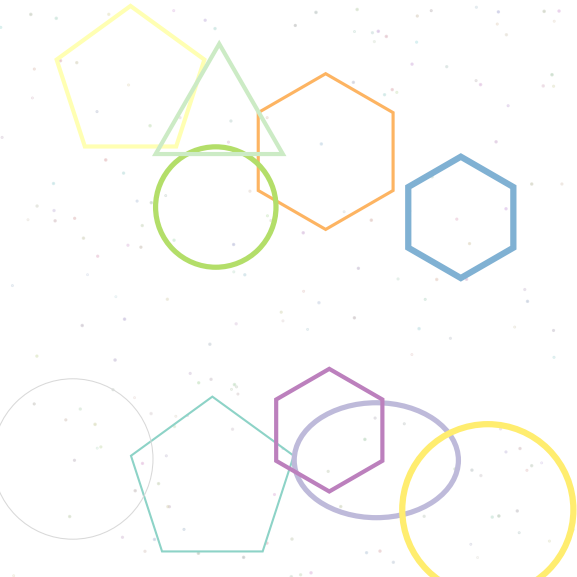[{"shape": "pentagon", "thickness": 1, "radius": 0.74, "center": [0.368, 0.164]}, {"shape": "pentagon", "thickness": 2, "radius": 0.67, "center": [0.226, 0.854]}, {"shape": "oval", "thickness": 2.5, "radius": 0.71, "center": [0.652, 0.202]}, {"shape": "hexagon", "thickness": 3, "radius": 0.53, "center": [0.798, 0.623]}, {"shape": "hexagon", "thickness": 1.5, "radius": 0.67, "center": [0.564, 0.737]}, {"shape": "circle", "thickness": 2.5, "radius": 0.52, "center": [0.374, 0.641]}, {"shape": "circle", "thickness": 0.5, "radius": 0.69, "center": [0.126, 0.204]}, {"shape": "hexagon", "thickness": 2, "radius": 0.53, "center": [0.57, 0.254]}, {"shape": "triangle", "thickness": 2, "radius": 0.64, "center": [0.38, 0.796]}, {"shape": "circle", "thickness": 3, "radius": 0.74, "center": [0.845, 0.116]}]